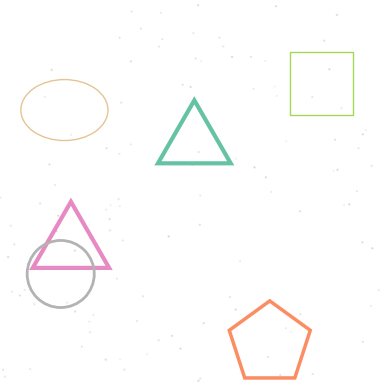[{"shape": "triangle", "thickness": 3, "radius": 0.55, "center": [0.505, 0.63]}, {"shape": "pentagon", "thickness": 2.5, "radius": 0.55, "center": [0.701, 0.108]}, {"shape": "triangle", "thickness": 3, "radius": 0.57, "center": [0.184, 0.361]}, {"shape": "square", "thickness": 1, "radius": 0.41, "center": [0.835, 0.782]}, {"shape": "oval", "thickness": 1, "radius": 0.57, "center": [0.167, 0.714]}, {"shape": "circle", "thickness": 2, "radius": 0.44, "center": [0.158, 0.288]}]